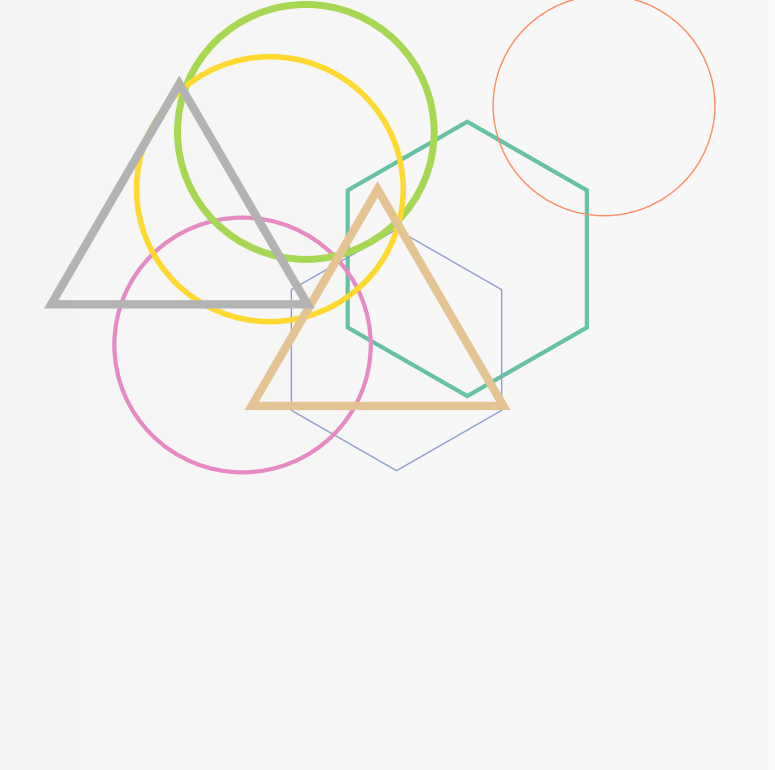[{"shape": "hexagon", "thickness": 1.5, "radius": 0.89, "center": [0.603, 0.664]}, {"shape": "circle", "thickness": 0.5, "radius": 0.72, "center": [0.779, 0.863]}, {"shape": "hexagon", "thickness": 0.5, "radius": 0.78, "center": [0.512, 0.545]}, {"shape": "circle", "thickness": 1.5, "radius": 0.83, "center": [0.313, 0.552]}, {"shape": "circle", "thickness": 2.5, "radius": 0.83, "center": [0.395, 0.829]}, {"shape": "circle", "thickness": 2, "radius": 0.86, "center": [0.348, 0.754]}, {"shape": "triangle", "thickness": 3, "radius": 0.94, "center": [0.487, 0.567]}, {"shape": "triangle", "thickness": 3, "radius": 0.95, "center": [0.231, 0.7]}]